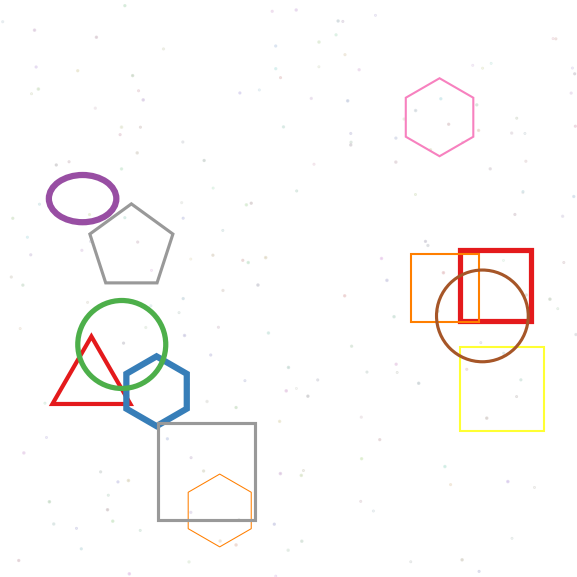[{"shape": "triangle", "thickness": 2, "radius": 0.39, "center": [0.158, 0.339]}, {"shape": "square", "thickness": 2.5, "radius": 0.31, "center": [0.858, 0.505]}, {"shape": "hexagon", "thickness": 3, "radius": 0.3, "center": [0.271, 0.322]}, {"shape": "circle", "thickness": 2.5, "radius": 0.38, "center": [0.211, 0.403]}, {"shape": "oval", "thickness": 3, "radius": 0.29, "center": [0.143, 0.655]}, {"shape": "square", "thickness": 1, "radius": 0.29, "center": [0.771, 0.5]}, {"shape": "hexagon", "thickness": 0.5, "radius": 0.32, "center": [0.38, 0.115]}, {"shape": "square", "thickness": 1, "radius": 0.37, "center": [0.869, 0.326]}, {"shape": "circle", "thickness": 1.5, "radius": 0.4, "center": [0.835, 0.452]}, {"shape": "hexagon", "thickness": 1, "radius": 0.34, "center": [0.761, 0.796]}, {"shape": "pentagon", "thickness": 1.5, "radius": 0.38, "center": [0.227, 0.57]}, {"shape": "square", "thickness": 1.5, "radius": 0.42, "center": [0.358, 0.182]}]